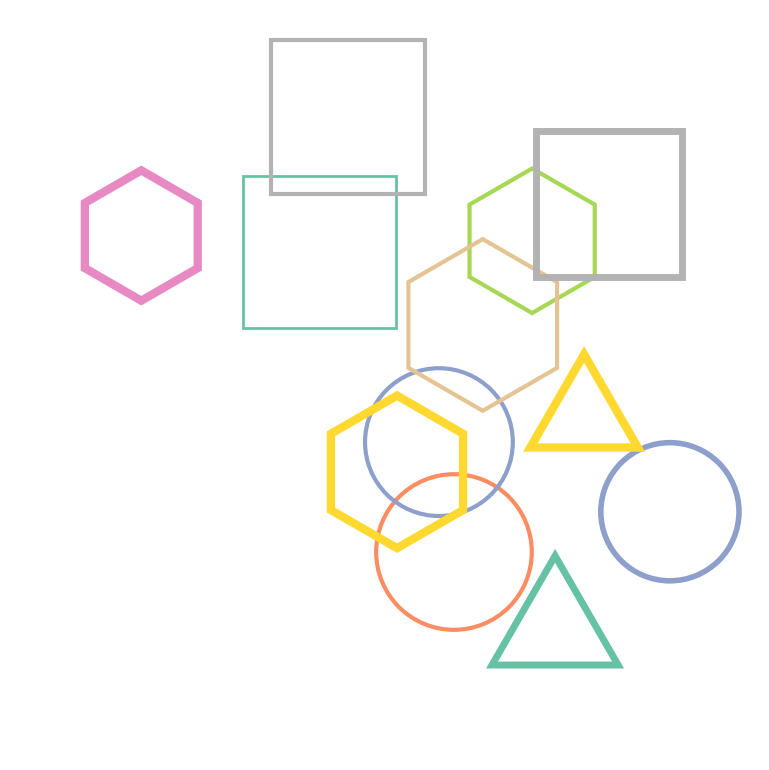[{"shape": "square", "thickness": 1, "radius": 0.49, "center": [0.415, 0.673]}, {"shape": "triangle", "thickness": 2.5, "radius": 0.47, "center": [0.721, 0.184]}, {"shape": "circle", "thickness": 1.5, "radius": 0.51, "center": [0.59, 0.283]}, {"shape": "circle", "thickness": 2, "radius": 0.45, "center": [0.87, 0.335]}, {"shape": "circle", "thickness": 1.5, "radius": 0.48, "center": [0.57, 0.426]}, {"shape": "hexagon", "thickness": 3, "radius": 0.42, "center": [0.183, 0.694]}, {"shape": "hexagon", "thickness": 1.5, "radius": 0.47, "center": [0.691, 0.687]}, {"shape": "triangle", "thickness": 3, "radius": 0.4, "center": [0.759, 0.459]}, {"shape": "hexagon", "thickness": 3, "radius": 0.5, "center": [0.516, 0.387]}, {"shape": "hexagon", "thickness": 1.5, "radius": 0.56, "center": [0.627, 0.578]}, {"shape": "square", "thickness": 2.5, "radius": 0.47, "center": [0.791, 0.735]}, {"shape": "square", "thickness": 1.5, "radius": 0.5, "center": [0.451, 0.848]}]